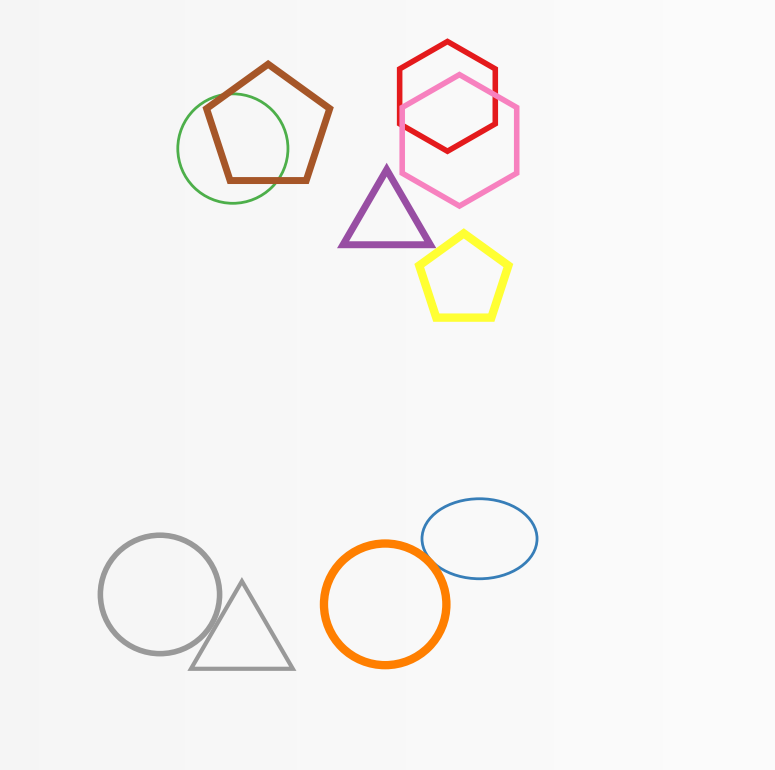[{"shape": "hexagon", "thickness": 2, "radius": 0.36, "center": [0.577, 0.875]}, {"shape": "oval", "thickness": 1, "radius": 0.37, "center": [0.619, 0.3]}, {"shape": "circle", "thickness": 1, "radius": 0.36, "center": [0.3, 0.807]}, {"shape": "triangle", "thickness": 2.5, "radius": 0.33, "center": [0.499, 0.715]}, {"shape": "circle", "thickness": 3, "radius": 0.39, "center": [0.497, 0.215]}, {"shape": "pentagon", "thickness": 3, "radius": 0.3, "center": [0.598, 0.636]}, {"shape": "pentagon", "thickness": 2.5, "radius": 0.42, "center": [0.346, 0.833]}, {"shape": "hexagon", "thickness": 2, "radius": 0.43, "center": [0.593, 0.818]}, {"shape": "triangle", "thickness": 1.5, "radius": 0.38, "center": [0.312, 0.169]}, {"shape": "circle", "thickness": 2, "radius": 0.38, "center": [0.206, 0.228]}]